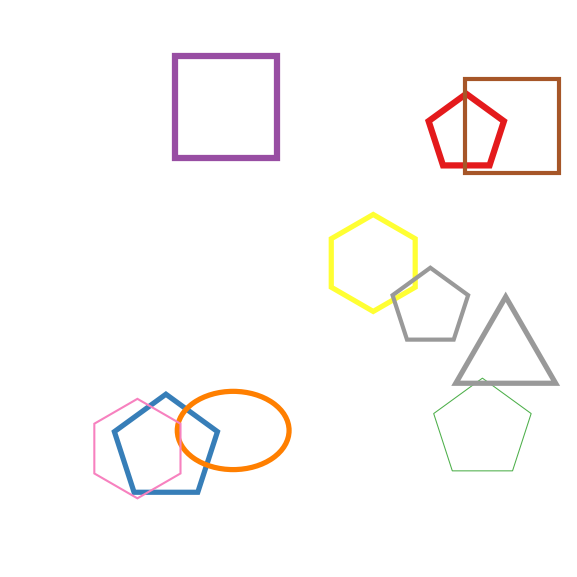[{"shape": "pentagon", "thickness": 3, "radius": 0.34, "center": [0.807, 0.768]}, {"shape": "pentagon", "thickness": 2.5, "radius": 0.47, "center": [0.287, 0.223]}, {"shape": "pentagon", "thickness": 0.5, "radius": 0.44, "center": [0.835, 0.256]}, {"shape": "square", "thickness": 3, "radius": 0.44, "center": [0.392, 0.814]}, {"shape": "oval", "thickness": 2.5, "radius": 0.48, "center": [0.404, 0.254]}, {"shape": "hexagon", "thickness": 2.5, "radius": 0.42, "center": [0.646, 0.544]}, {"shape": "square", "thickness": 2, "radius": 0.41, "center": [0.887, 0.781]}, {"shape": "hexagon", "thickness": 1, "radius": 0.43, "center": [0.238, 0.222]}, {"shape": "triangle", "thickness": 2.5, "radius": 0.5, "center": [0.876, 0.385]}, {"shape": "pentagon", "thickness": 2, "radius": 0.34, "center": [0.745, 0.467]}]